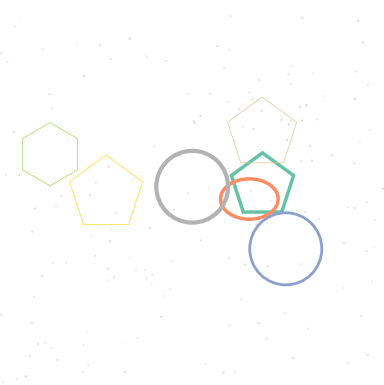[{"shape": "pentagon", "thickness": 2.5, "radius": 0.42, "center": [0.682, 0.518]}, {"shape": "oval", "thickness": 2.5, "radius": 0.37, "center": [0.648, 0.483]}, {"shape": "circle", "thickness": 2, "radius": 0.47, "center": [0.742, 0.354]}, {"shape": "hexagon", "thickness": 0.5, "radius": 0.41, "center": [0.13, 0.599]}, {"shape": "pentagon", "thickness": 0.5, "radius": 0.5, "center": [0.275, 0.497]}, {"shape": "pentagon", "thickness": 0.5, "radius": 0.47, "center": [0.681, 0.653]}, {"shape": "circle", "thickness": 3, "radius": 0.47, "center": [0.499, 0.515]}]